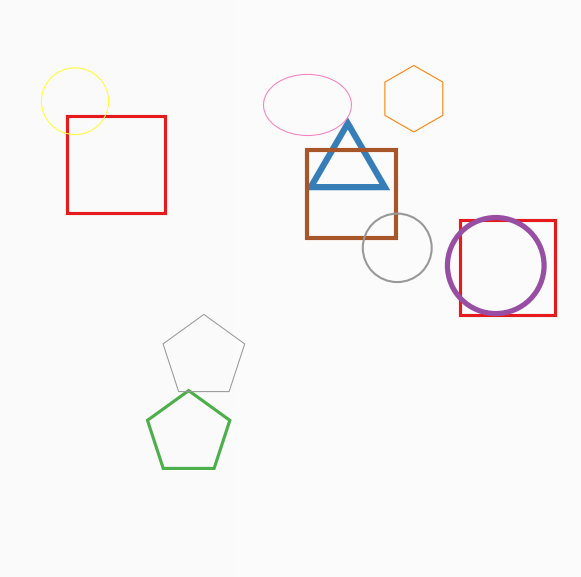[{"shape": "square", "thickness": 1.5, "radius": 0.42, "center": [0.199, 0.715]}, {"shape": "square", "thickness": 1.5, "radius": 0.41, "center": [0.873, 0.536]}, {"shape": "triangle", "thickness": 3, "radius": 0.37, "center": [0.598, 0.712]}, {"shape": "pentagon", "thickness": 1.5, "radius": 0.37, "center": [0.325, 0.248]}, {"shape": "circle", "thickness": 2.5, "radius": 0.42, "center": [0.853, 0.539]}, {"shape": "hexagon", "thickness": 0.5, "radius": 0.29, "center": [0.712, 0.828]}, {"shape": "circle", "thickness": 0.5, "radius": 0.29, "center": [0.129, 0.824]}, {"shape": "square", "thickness": 2, "radius": 0.38, "center": [0.604, 0.663]}, {"shape": "oval", "thickness": 0.5, "radius": 0.38, "center": [0.529, 0.817]}, {"shape": "circle", "thickness": 1, "radius": 0.3, "center": [0.683, 0.57]}, {"shape": "pentagon", "thickness": 0.5, "radius": 0.37, "center": [0.351, 0.381]}]